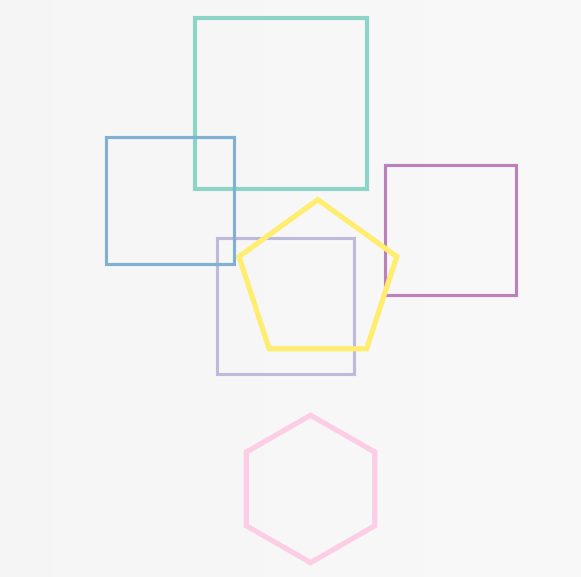[{"shape": "square", "thickness": 2, "radius": 0.74, "center": [0.483, 0.82]}, {"shape": "square", "thickness": 1.5, "radius": 0.59, "center": [0.491, 0.469]}, {"shape": "square", "thickness": 1.5, "radius": 0.55, "center": [0.292, 0.652]}, {"shape": "hexagon", "thickness": 2.5, "radius": 0.64, "center": [0.534, 0.152]}, {"shape": "square", "thickness": 1.5, "radius": 0.56, "center": [0.775, 0.601]}, {"shape": "pentagon", "thickness": 2.5, "radius": 0.71, "center": [0.547, 0.511]}]